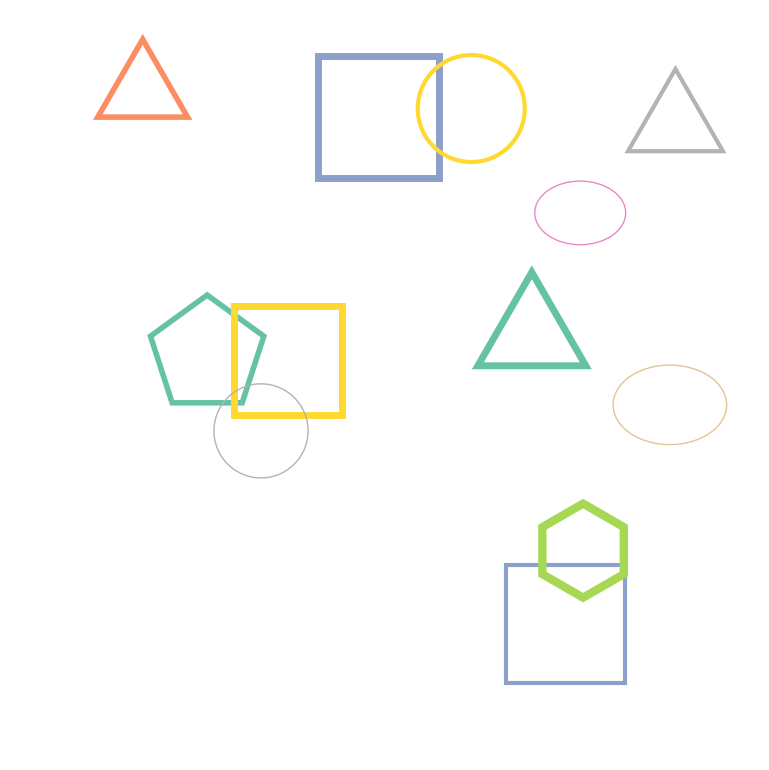[{"shape": "pentagon", "thickness": 2, "radius": 0.39, "center": [0.269, 0.539]}, {"shape": "triangle", "thickness": 2.5, "radius": 0.4, "center": [0.691, 0.565]}, {"shape": "triangle", "thickness": 2, "radius": 0.34, "center": [0.185, 0.882]}, {"shape": "square", "thickness": 1.5, "radius": 0.38, "center": [0.734, 0.19]}, {"shape": "square", "thickness": 2.5, "radius": 0.39, "center": [0.491, 0.848]}, {"shape": "oval", "thickness": 0.5, "radius": 0.3, "center": [0.754, 0.724]}, {"shape": "hexagon", "thickness": 3, "radius": 0.31, "center": [0.757, 0.285]}, {"shape": "square", "thickness": 2.5, "radius": 0.35, "center": [0.374, 0.532]}, {"shape": "circle", "thickness": 1.5, "radius": 0.35, "center": [0.612, 0.859]}, {"shape": "oval", "thickness": 0.5, "radius": 0.37, "center": [0.87, 0.474]}, {"shape": "triangle", "thickness": 1.5, "radius": 0.36, "center": [0.877, 0.839]}, {"shape": "circle", "thickness": 0.5, "radius": 0.31, "center": [0.339, 0.44]}]